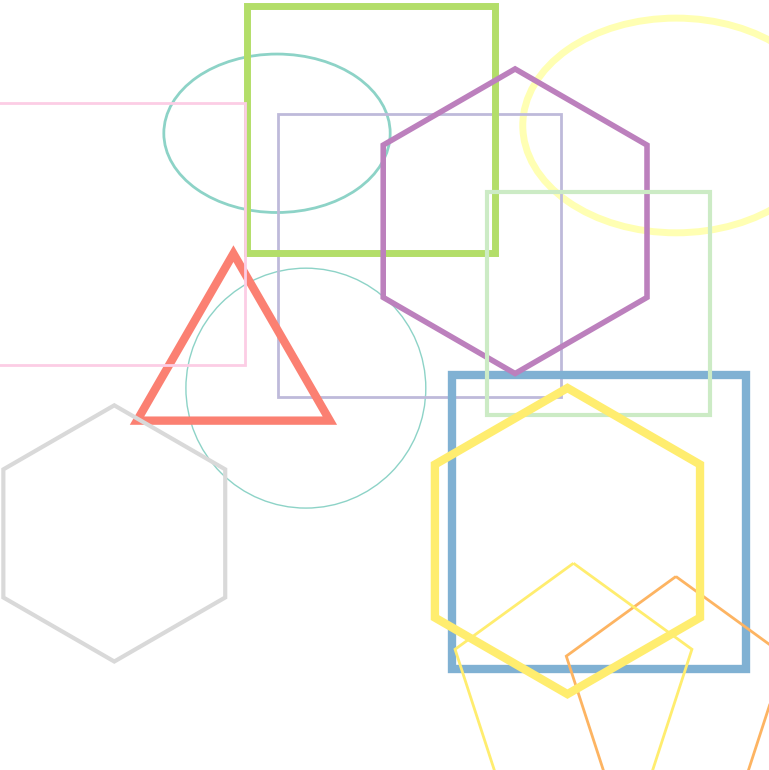[{"shape": "oval", "thickness": 1, "radius": 0.73, "center": [0.36, 0.827]}, {"shape": "circle", "thickness": 0.5, "radius": 0.78, "center": [0.397, 0.496]}, {"shape": "oval", "thickness": 2.5, "radius": 1.0, "center": [0.878, 0.837]}, {"shape": "square", "thickness": 1, "radius": 0.92, "center": [0.545, 0.668]}, {"shape": "triangle", "thickness": 3, "radius": 0.72, "center": [0.303, 0.526]}, {"shape": "square", "thickness": 3, "radius": 0.96, "center": [0.778, 0.322]}, {"shape": "pentagon", "thickness": 1, "radius": 0.75, "center": [0.878, 0.102]}, {"shape": "square", "thickness": 2.5, "radius": 0.8, "center": [0.482, 0.832]}, {"shape": "square", "thickness": 1, "radius": 0.85, "center": [0.148, 0.696]}, {"shape": "hexagon", "thickness": 1.5, "radius": 0.83, "center": [0.148, 0.307]}, {"shape": "hexagon", "thickness": 2, "radius": 0.99, "center": [0.669, 0.713]}, {"shape": "square", "thickness": 1.5, "radius": 0.72, "center": [0.777, 0.605]}, {"shape": "hexagon", "thickness": 3, "radius": 0.99, "center": [0.737, 0.297]}, {"shape": "pentagon", "thickness": 1, "radius": 0.81, "center": [0.745, 0.107]}]